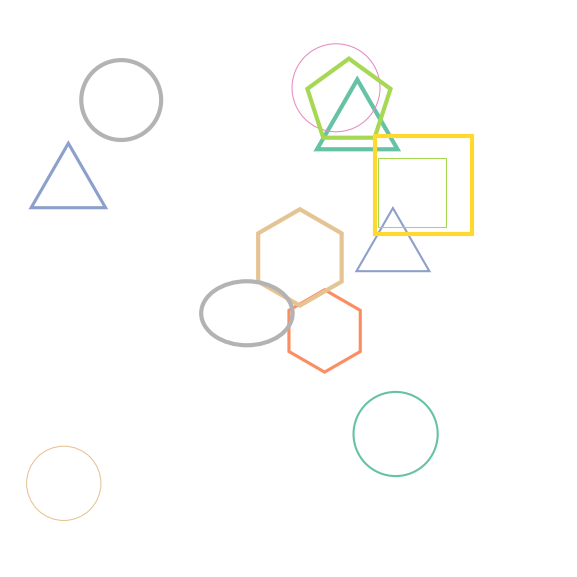[{"shape": "triangle", "thickness": 2, "radius": 0.4, "center": [0.619, 0.781]}, {"shape": "circle", "thickness": 1, "radius": 0.36, "center": [0.685, 0.248]}, {"shape": "hexagon", "thickness": 1.5, "radius": 0.36, "center": [0.562, 0.426]}, {"shape": "triangle", "thickness": 1.5, "radius": 0.37, "center": [0.118, 0.677]}, {"shape": "triangle", "thickness": 1, "radius": 0.36, "center": [0.68, 0.566]}, {"shape": "circle", "thickness": 0.5, "radius": 0.38, "center": [0.582, 0.847]}, {"shape": "square", "thickness": 0.5, "radius": 0.3, "center": [0.714, 0.666]}, {"shape": "pentagon", "thickness": 2, "radius": 0.38, "center": [0.604, 0.822]}, {"shape": "square", "thickness": 2, "radius": 0.42, "center": [0.733, 0.678]}, {"shape": "hexagon", "thickness": 2, "radius": 0.42, "center": [0.519, 0.553]}, {"shape": "circle", "thickness": 0.5, "radius": 0.32, "center": [0.11, 0.162]}, {"shape": "oval", "thickness": 2, "radius": 0.4, "center": [0.428, 0.457]}, {"shape": "circle", "thickness": 2, "radius": 0.35, "center": [0.21, 0.826]}]